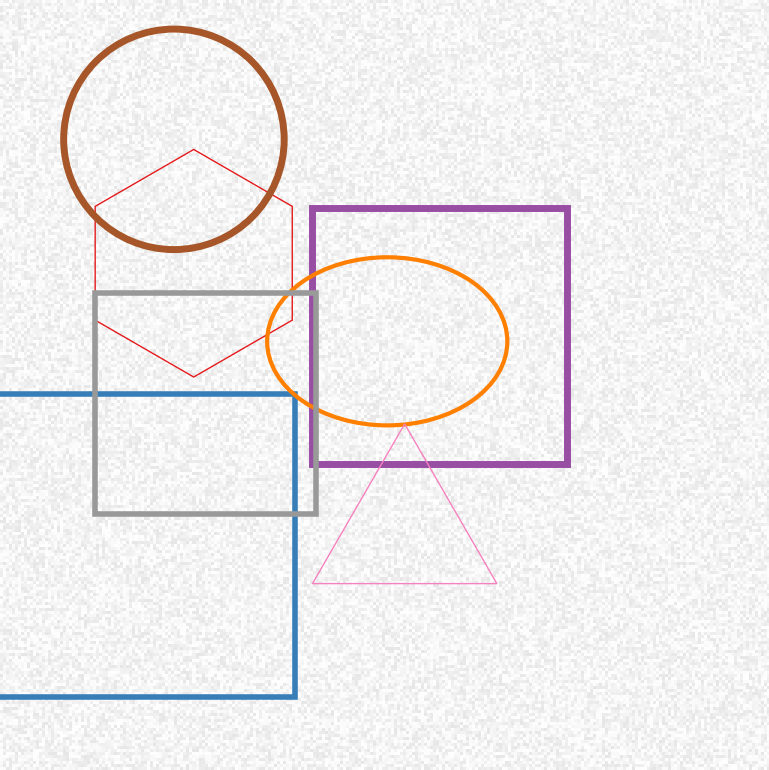[{"shape": "hexagon", "thickness": 0.5, "radius": 0.74, "center": [0.252, 0.658]}, {"shape": "square", "thickness": 2, "radius": 0.98, "center": [0.186, 0.292]}, {"shape": "square", "thickness": 2.5, "radius": 0.83, "center": [0.571, 0.564]}, {"shape": "oval", "thickness": 1.5, "radius": 0.78, "center": [0.503, 0.557]}, {"shape": "circle", "thickness": 2.5, "radius": 0.72, "center": [0.226, 0.819]}, {"shape": "triangle", "thickness": 0.5, "radius": 0.69, "center": [0.526, 0.311]}, {"shape": "square", "thickness": 2, "radius": 0.72, "center": [0.267, 0.476]}]